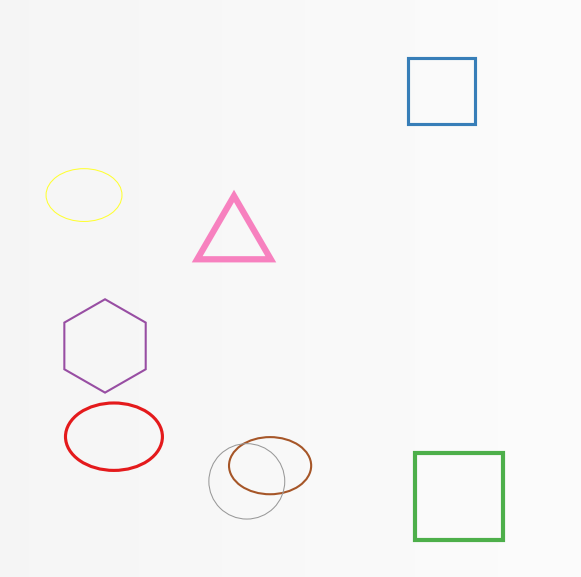[{"shape": "oval", "thickness": 1.5, "radius": 0.42, "center": [0.196, 0.243]}, {"shape": "square", "thickness": 1.5, "radius": 0.29, "center": [0.76, 0.841]}, {"shape": "square", "thickness": 2, "radius": 0.38, "center": [0.79, 0.139]}, {"shape": "hexagon", "thickness": 1, "radius": 0.4, "center": [0.181, 0.4]}, {"shape": "oval", "thickness": 0.5, "radius": 0.33, "center": [0.145, 0.661]}, {"shape": "oval", "thickness": 1, "radius": 0.35, "center": [0.465, 0.193]}, {"shape": "triangle", "thickness": 3, "radius": 0.37, "center": [0.403, 0.587]}, {"shape": "circle", "thickness": 0.5, "radius": 0.33, "center": [0.425, 0.166]}]